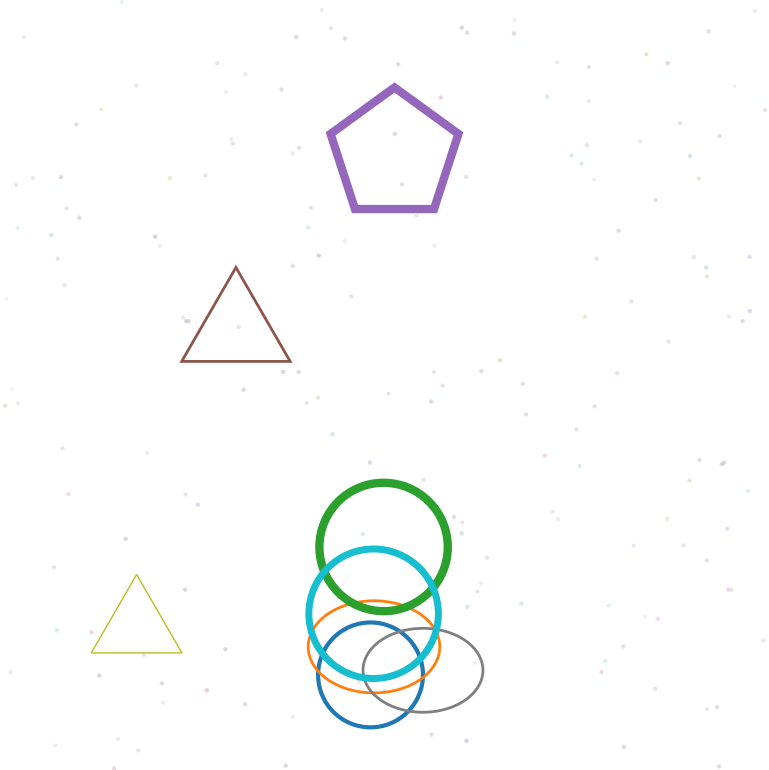[{"shape": "circle", "thickness": 1.5, "radius": 0.34, "center": [0.481, 0.124]}, {"shape": "oval", "thickness": 1, "radius": 0.43, "center": [0.486, 0.16]}, {"shape": "circle", "thickness": 3, "radius": 0.42, "center": [0.498, 0.29]}, {"shape": "pentagon", "thickness": 3, "radius": 0.44, "center": [0.512, 0.799]}, {"shape": "triangle", "thickness": 1, "radius": 0.41, "center": [0.306, 0.571]}, {"shape": "oval", "thickness": 1, "radius": 0.39, "center": [0.549, 0.129]}, {"shape": "triangle", "thickness": 0.5, "radius": 0.34, "center": [0.177, 0.186]}, {"shape": "circle", "thickness": 2.5, "radius": 0.42, "center": [0.485, 0.203]}]